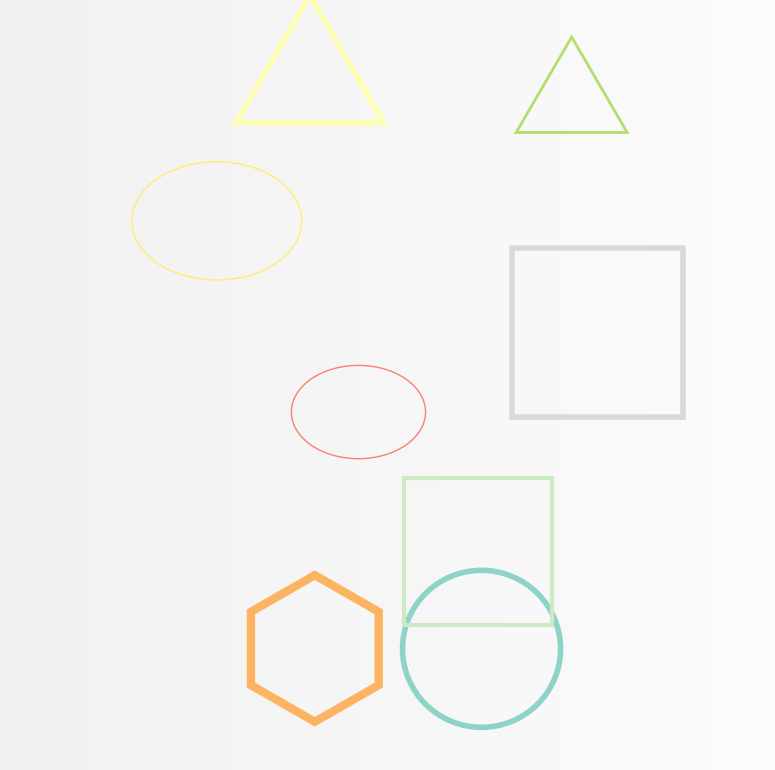[{"shape": "circle", "thickness": 2, "radius": 0.51, "center": [0.621, 0.157]}, {"shape": "triangle", "thickness": 2, "radius": 0.55, "center": [0.4, 0.896]}, {"shape": "oval", "thickness": 0.5, "radius": 0.43, "center": [0.463, 0.465]}, {"shape": "hexagon", "thickness": 3, "radius": 0.48, "center": [0.406, 0.158]}, {"shape": "triangle", "thickness": 1, "radius": 0.41, "center": [0.738, 0.869]}, {"shape": "square", "thickness": 2, "radius": 0.55, "center": [0.771, 0.569]}, {"shape": "square", "thickness": 1.5, "radius": 0.48, "center": [0.617, 0.284]}, {"shape": "oval", "thickness": 0.5, "radius": 0.55, "center": [0.28, 0.713]}]